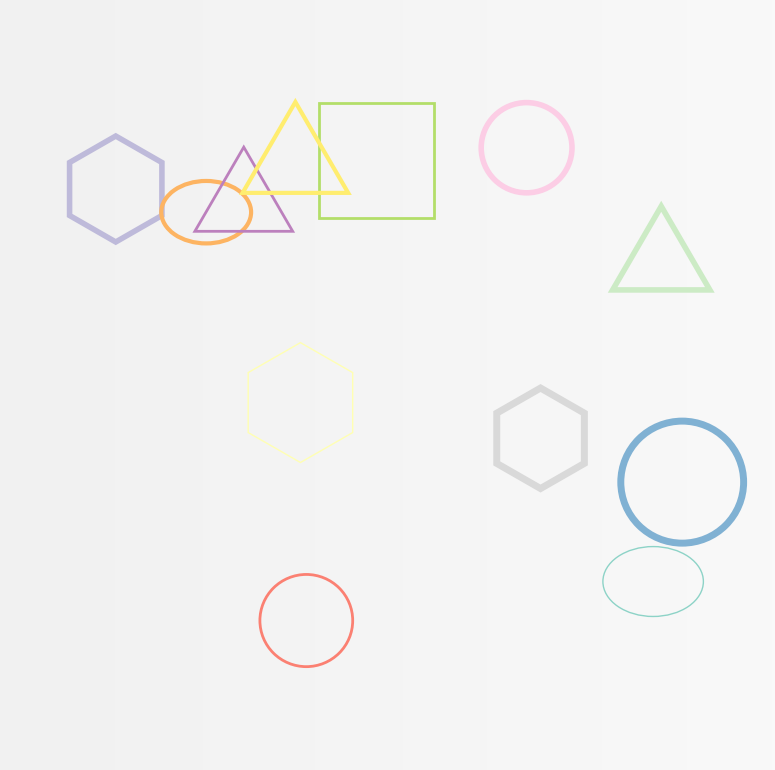[{"shape": "oval", "thickness": 0.5, "radius": 0.32, "center": [0.843, 0.245]}, {"shape": "hexagon", "thickness": 0.5, "radius": 0.39, "center": [0.388, 0.477]}, {"shape": "hexagon", "thickness": 2, "radius": 0.34, "center": [0.149, 0.755]}, {"shape": "circle", "thickness": 1, "radius": 0.3, "center": [0.395, 0.194]}, {"shape": "circle", "thickness": 2.5, "radius": 0.4, "center": [0.88, 0.374]}, {"shape": "oval", "thickness": 1.5, "radius": 0.29, "center": [0.266, 0.724]}, {"shape": "square", "thickness": 1, "radius": 0.37, "center": [0.486, 0.792]}, {"shape": "circle", "thickness": 2, "radius": 0.29, "center": [0.679, 0.808]}, {"shape": "hexagon", "thickness": 2.5, "radius": 0.33, "center": [0.697, 0.431]}, {"shape": "triangle", "thickness": 1, "radius": 0.36, "center": [0.315, 0.736]}, {"shape": "triangle", "thickness": 2, "radius": 0.36, "center": [0.853, 0.66]}, {"shape": "triangle", "thickness": 1.5, "radius": 0.39, "center": [0.381, 0.789]}]